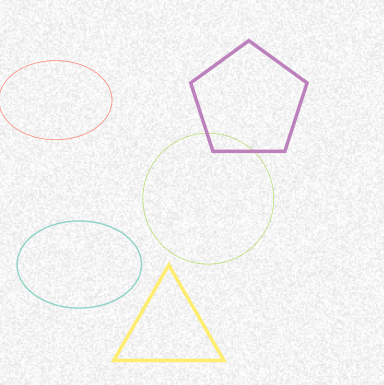[{"shape": "oval", "thickness": 1, "radius": 0.81, "center": [0.206, 0.313]}, {"shape": "oval", "thickness": 0.5, "radius": 0.73, "center": [0.144, 0.74]}, {"shape": "circle", "thickness": 0.5, "radius": 0.85, "center": [0.541, 0.484]}, {"shape": "pentagon", "thickness": 2.5, "radius": 0.79, "center": [0.646, 0.735]}, {"shape": "triangle", "thickness": 2.5, "radius": 0.83, "center": [0.438, 0.146]}]